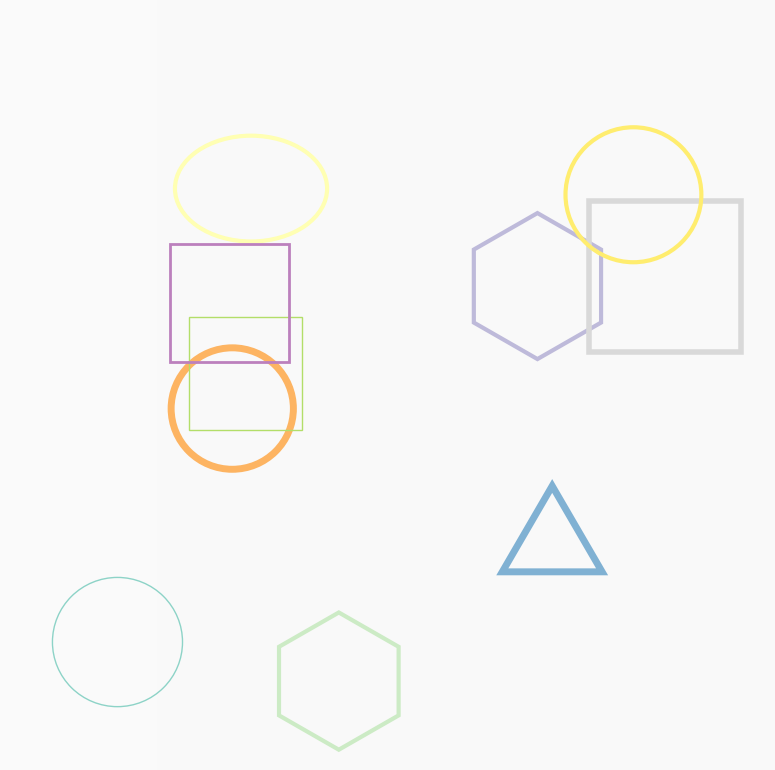[{"shape": "circle", "thickness": 0.5, "radius": 0.42, "center": [0.152, 0.166]}, {"shape": "oval", "thickness": 1.5, "radius": 0.49, "center": [0.324, 0.755]}, {"shape": "hexagon", "thickness": 1.5, "radius": 0.47, "center": [0.693, 0.628]}, {"shape": "triangle", "thickness": 2.5, "radius": 0.37, "center": [0.713, 0.295]}, {"shape": "circle", "thickness": 2.5, "radius": 0.39, "center": [0.3, 0.469]}, {"shape": "square", "thickness": 0.5, "radius": 0.37, "center": [0.317, 0.515]}, {"shape": "square", "thickness": 2, "radius": 0.49, "center": [0.858, 0.641]}, {"shape": "square", "thickness": 1, "radius": 0.38, "center": [0.296, 0.606]}, {"shape": "hexagon", "thickness": 1.5, "radius": 0.45, "center": [0.437, 0.115]}, {"shape": "circle", "thickness": 1.5, "radius": 0.44, "center": [0.817, 0.747]}]